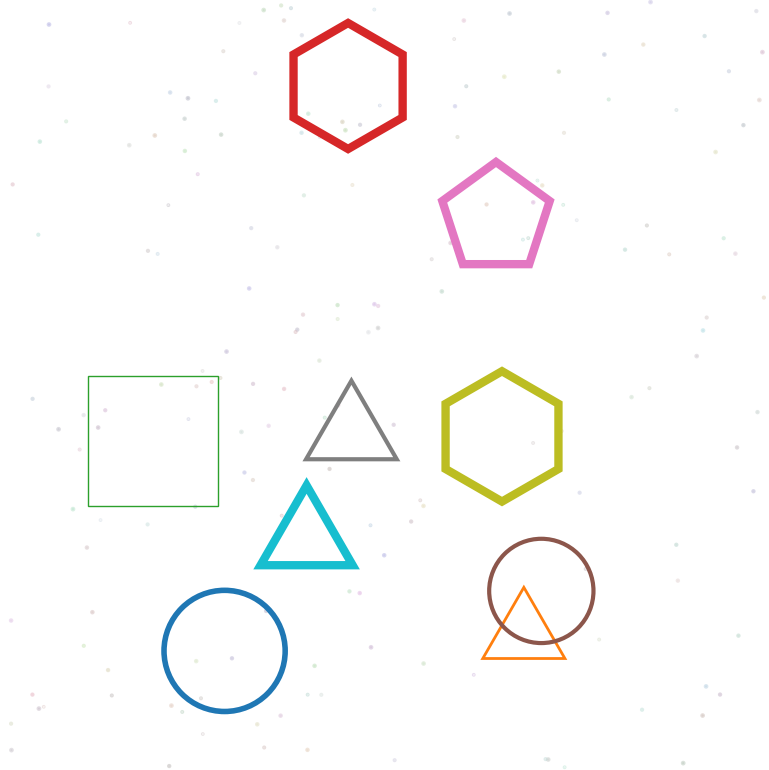[{"shape": "circle", "thickness": 2, "radius": 0.39, "center": [0.292, 0.155]}, {"shape": "triangle", "thickness": 1, "radius": 0.31, "center": [0.68, 0.176]}, {"shape": "square", "thickness": 0.5, "radius": 0.42, "center": [0.199, 0.427]}, {"shape": "hexagon", "thickness": 3, "radius": 0.41, "center": [0.452, 0.888]}, {"shape": "circle", "thickness": 1.5, "radius": 0.34, "center": [0.703, 0.233]}, {"shape": "pentagon", "thickness": 3, "radius": 0.37, "center": [0.644, 0.716]}, {"shape": "triangle", "thickness": 1.5, "radius": 0.34, "center": [0.456, 0.438]}, {"shape": "hexagon", "thickness": 3, "radius": 0.42, "center": [0.652, 0.433]}, {"shape": "triangle", "thickness": 3, "radius": 0.35, "center": [0.398, 0.3]}]